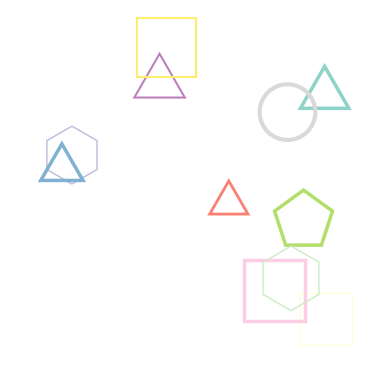[{"shape": "triangle", "thickness": 2.5, "radius": 0.36, "center": [0.843, 0.755]}, {"shape": "square", "thickness": 0.5, "radius": 0.34, "center": [0.846, 0.17]}, {"shape": "hexagon", "thickness": 1, "radius": 0.38, "center": [0.187, 0.597]}, {"shape": "triangle", "thickness": 2, "radius": 0.29, "center": [0.594, 0.473]}, {"shape": "triangle", "thickness": 2.5, "radius": 0.32, "center": [0.161, 0.563]}, {"shape": "pentagon", "thickness": 2.5, "radius": 0.4, "center": [0.788, 0.427]}, {"shape": "square", "thickness": 2.5, "radius": 0.4, "center": [0.713, 0.245]}, {"shape": "circle", "thickness": 3, "radius": 0.36, "center": [0.747, 0.709]}, {"shape": "triangle", "thickness": 1.5, "radius": 0.38, "center": [0.414, 0.785]}, {"shape": "hexagon", "thickness": 1, "radius": 0.42, "center": [0.756, 0.277]}, {"shape": "square", "thickness": 1.5, "radius": 0.39, "center": [0.432, 0.877]}]